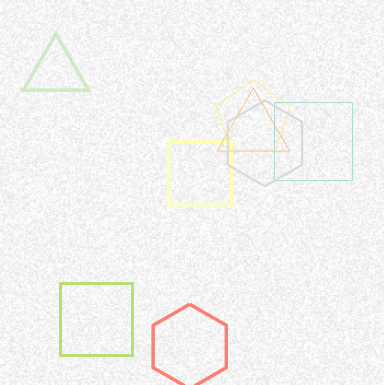[{"shape": "square", "thickness": 0.5, "radius": 0.51, "center": [0.813, 0.633]}, {"shape": "square", "thickness": 2.5, "radius": 0.41, "center": [0.518, 0.551]}, {"shape": "hexagon", "thickness": 2.5, "radius": 0.55, "center": [0.493, 0.1]}, {"shape": "triangle", "thickness": 0.5, "radius": 0.55, "center": [0.658, 0.662]}, {"shape": "square", "thickness": 2, "radius": 0.47, "center": [0.25, 0.171]}, {"shape": "hexagon", "thickness": 1.5, "radius": 0.56, "center": [0.688, 0.628]}, {"shape": "triangle", "thickness": 2.5, "radius": 0.49, "center": [0.145, 0.815]}, {"shape": "pentagon", "thickness": 0.5, "radius": 0.51, "center": [0.658, 0.693]}]